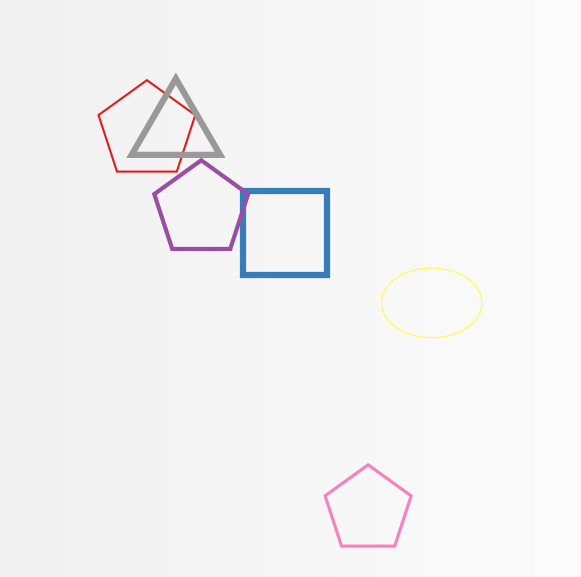[{"shape": "pentagon", "thickness": 1, "radius": 0.44, "center": [0.253, 0.773]}, {"shape": "square", "thickness": 3, "radius": 0.36, "center": [0.491, 0.596]}, {"shape": "pentagon", "thickness": 2, "radius": 0.42, "center": [0.346, 0.637]}, {"shape": "oval", "thickness": 0.5, "radius": 0.43, "center": [0.743, 0.475]}, {"shape": "pentagon", "thickness": 1.5, "radius": 0.39, "center": [0.633, 0.116]}, {"shape": "triangle", "thickness": 3, "radius": 0.44, "center": [0.303, 0.775]}]